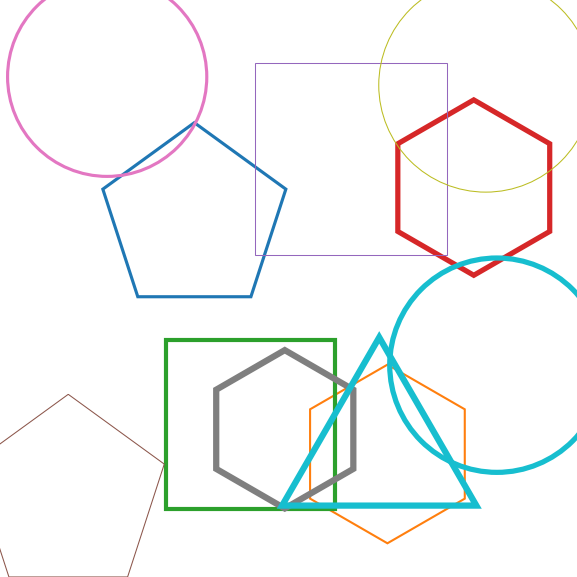[{"shape": "pentagon", "thickness": 1.5, "radius": 0.83, "center": [0.337, 0.62]}, {"shape": "hexagon", "thickness": 1, "radius": 0.77, "center": [0.671, 0.213]}, {"shape": "square", "thickness": 2, "radius": 0.73, "center": [0.434, 0.264]}, {"shape": "hexagon", "thickness": 2.5, "radius": 0.76, "center": [0.82, 0.674]}, {"shape": "square", "thickness": 0.5, "radius": 0.83, "center": [0.608, 0.724]}, {"shape": "pentagon", "thickness": 0.5, "radius": 0.87, "center": [0.118, 0.141]}, {"shape": "circle", "thickness": 1.5, "radius": 0.86, "center": [0.186, 0.866]}, {"shape": "hexagon", "thickness": 3, "radius": 0.69, "center": [0.493, 0.256]}, {"shape": "circle", "thickness": 0.5, "radius": 0.93, "center": [0.841, 0.852]}, {"shape": "triangle", "thickness": 3, "radius": 0.97, "center": [0.657, 0.221]}, {"shape": "circle", "thickness": 2.5, "radius": 0.93, "center": [0.86, 0.367]}]